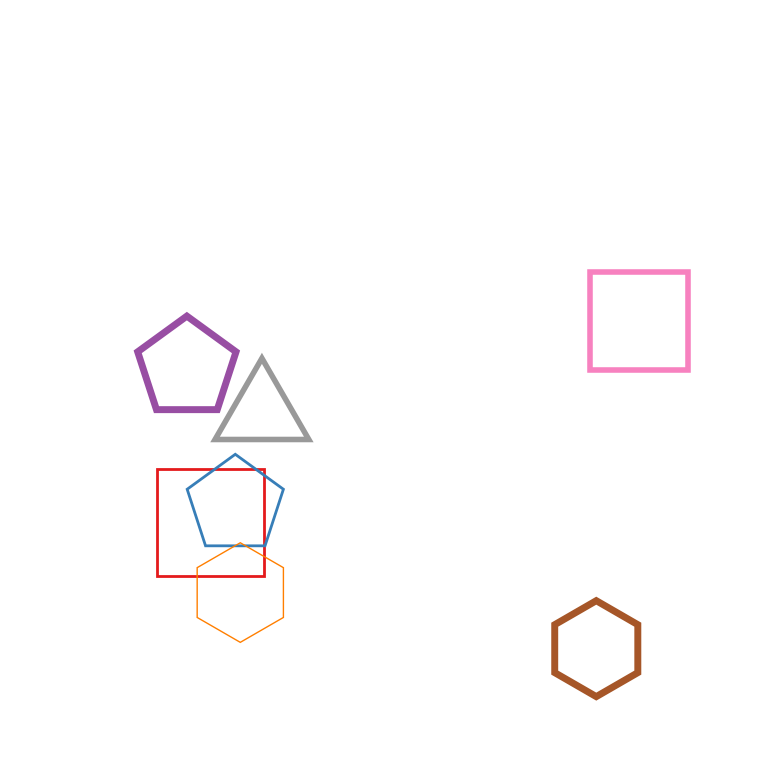[{"shape": "square", "thickness": 1, "radius": 0.35, "center": [0.273, 0.321]}, {"shape": "pentagon", "thickness": 1, "radius": 0.33, "center": [0.306, 0.344]}, {"shape": "pentagon", "thickness": 2.5, "radius": 0.34, "center": [0.243, 0.522]}, {"shape": "hexagon", "thickness": 0.5, "radius": 0.32, "center": [0.312, 0.23]}, {"shape": "hexagon", "thickness": 2.5, "radius": 0.31, "center": [0.774, 0.158]}, {"shape": "square", "thickness": 2, "radius": 0.32, "center": [0.829, 0.584]}, {"shape": "triangle", "thickness": 2, "radius": 0.35, "center": [0.34, 0.464]}]